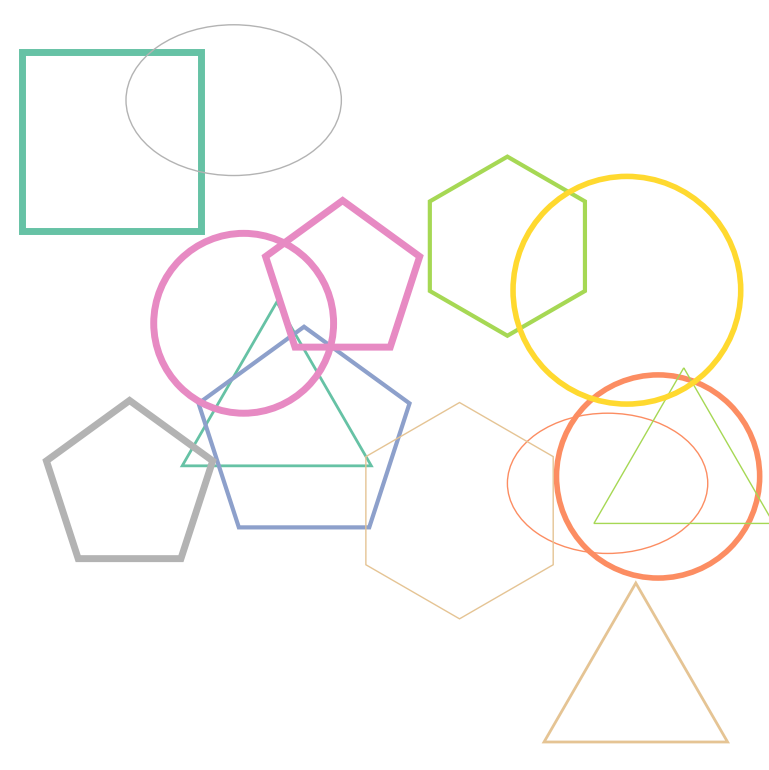[{"shape": "square", "thickness": 2.5, "radius": 0.58, "center": [0.145, 0.817]}, {"shape": "triangle", "thickness": 1, "radius": 0.71, "center": [0.359, 0.466]}, {"shape": "circle", "thickness": 2, "radius": 0.66, "center": [0.855, 0.381]}, {"shape": "oval", "thickness": 0.5, "radius": 0.65, "center": [0.789, 0.372]}, {"shape": "pentagon", "thickness": 1.5, "radius": 0.72, "center": [0.395, 0.432]}, {"shape": "pentagon", "thickness": 2.5, "radius": 0.53, "center": [0.445, 0.634]}, {"shape": "circle", "thickness": 2.5, "radius": 0.58, "center": [0.316, 0.58]}, {"shape": "triangle", "thickness": 0.5, "radius": 0.67, "center": [0.888, 0.388]}, {"shape": "hexagon", "thickness": 1.5, "radius": 0.58, "center": [0.659, 0.68]}, {"shape": "circle", "thickness": 2, "radius": 0.74, "center": [0.814, 0.623]}, {"shape": "hexagon", "thickness": 0.5, "radius": 0.7, "center": [0.597, 0.337]}, {"shape": "triangle", "thickness": 1, "radius": 0.69, "center": [0.826, 0.105]}, {"shape": "oval", "thickness": 0.5, "radius": 0.7, "center": [0.303, 0.87]}, {"shape": "pentagon", "thickness": 2.5, "radius": 0.57, "center": [0.168, 0.366]}]